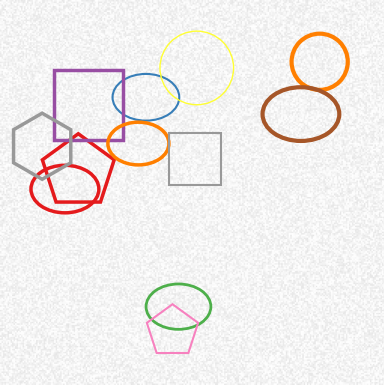[{"shape": "pentagon", "thickness": 2.5, "radius": 0.49, "center": [0.203, 0.555]}, {"shape": "oval", "thickness": 2.5, "radius": 0.44, "center": [0.169, 0.509]}, {"shape": "oval", "thickness": 1.5, "radius": 0.43, "center": [0.379, 0.747]}, {"shape": "oval", "thickness": 2, "radius": 0.42, "center": [0.464, 0.203]}, {"shape": "square", "thickness": 2.5, "radius": 0.45, "center": [0.231, 0.727]}, {"shape": "circle", "thickness": 3, "radius": 0.36, "center": [0.83, 0.84]}, {"shape": "oval", "thickness": 2.5, "radius": 0.4, "center": [0.359, 0.627]}, {"shape": "circle", "thickness": 1, "radius": 0.48, "center": [0.511, 0.824]}, {"shape": "oval", "thickness": 3, "radius": 0.5, "center": [0.782, 0.704]}, {"shape": "pentagon", "thickness": 1.5, "radius": 0.35, "center": [0.448, 0.14]}, {"shape": "square", "thickness": 1.5, "radius": 0.34, "center": [0.507, 0.587]}, {"shape": "hexagon", "thickness": 2.5, "radius": 0.43, "center": [0.11, 0.62]}]